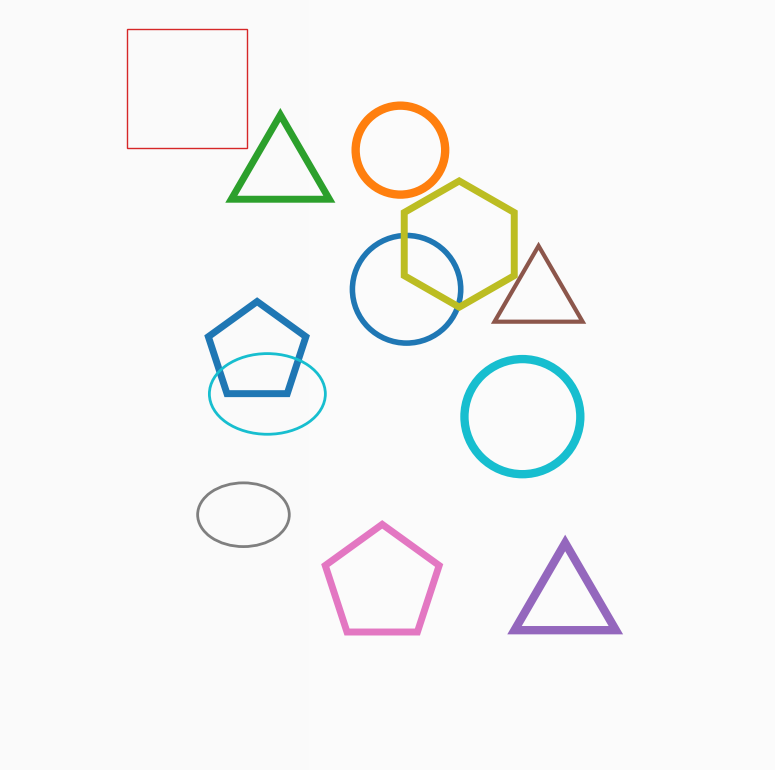[{"shape": "circle", "thickness": 2, "radius": 0.35, "center": [0.525, 0.624]}, {"shape": "pentagon", "thickness": 2.5, "radius": 0.33, "center": [0.332, 0.542]}, {"shape": "circle", "thickness": 3, "radius": 0.29, "center": [0.517, 0.805]}, {"shape": "triangle", "thickness": 2.5, "radius": 0.37, "center": [0.362, 0.778]}, {"shape": "square", "thickness": 0.5, "radius": 0.39, "center": [0.241, 0.885]}, {"shape": "triangle", "thickness": 3, "radius": 0.38, "center": [0.729, 0.219]}, {"shape": "triangle", "thickness": 1.5, "radius": 0.33, "center": [0.695, 0.615]}, {"shape": "pentagon", "thickness": 2.5, "radius": 0.39, "center": [0.493, 0.242]}, {"shape": "oval", "thickness": 1, "radius": 0.3, "center": [0.314, 0.332]}, {"shape": "hexagon", "thickness": 2.5, "radius": 0.41, "center": [0.593, 0.683]}, {"shape": "circle", "thickness": 3, "radius": 0.37, "center": [0.674, 0.459]}, {"shape": "oval", "thickness": 1, "radius": 0.37, "center": [0.345, 0.488]}]